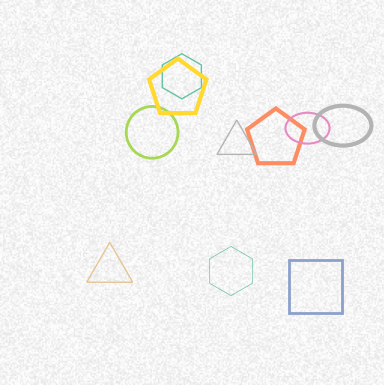[{"shape": "hexagon", "thickness": 0.5, "radius": 0.32, "center": [0.6, 0.296]}, {"shape": "hexagon", "thickness": 1, "radius": 0.29, "center": [0.472, 0.802]}, {"shape": "pentagon", "thickness": 3, "radius": 0.39, "center": [0.716, 0.64]}, {"shape": "square", "thickness": 2, "radius": 0.34, "center": [0.819, 0.257]}, {"shape": "oval", "thickness": 1.5, "radius": 0.29, "center": [0.799, 0.667]}, {"shape": "circle", "thickness": 2, "radius": 0.34, "center": [0.395, 0.656]}, {"shape": "pentagon", "thickness": 3, "radius": 0.39, "center": [0.462, 0.77]}, {"shape": "triangle", "thickness": 1, "radius": 0.35, "center": [0.285, 0.301]}, {"shape": "oval", "thickness": 3, "radius": 0.37, "center": [0.891, 0.674]}, {"shape": "triangle", "thickness": 1, "radius": 0.3, "center": [0.615, 0.629]}]